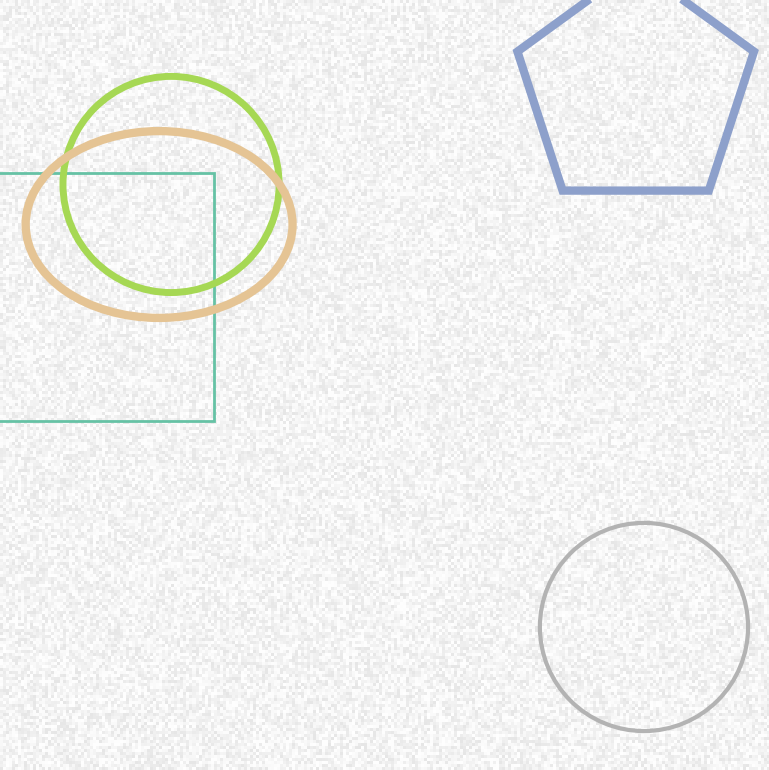[{"shape": "square", "thickness": 1, "radius": 0.81, "center": [0.118, 0.614]}, {"shape": "pentagon", "thickness": 3, "radius": 0.81, "center": [0.826, 0.883]}, {"shape": "circle", "thickness": 2.5, "radius": 0.7, "center": [0.222, 0.76]}, {"shape": "oval", "thickness": 3, "radius": 0.87, "center": [0.207, 0.708]}, {"shape": "circle", "thickness": 1.5, "radius": 0.68, "center": [0.836, 0.186]}]